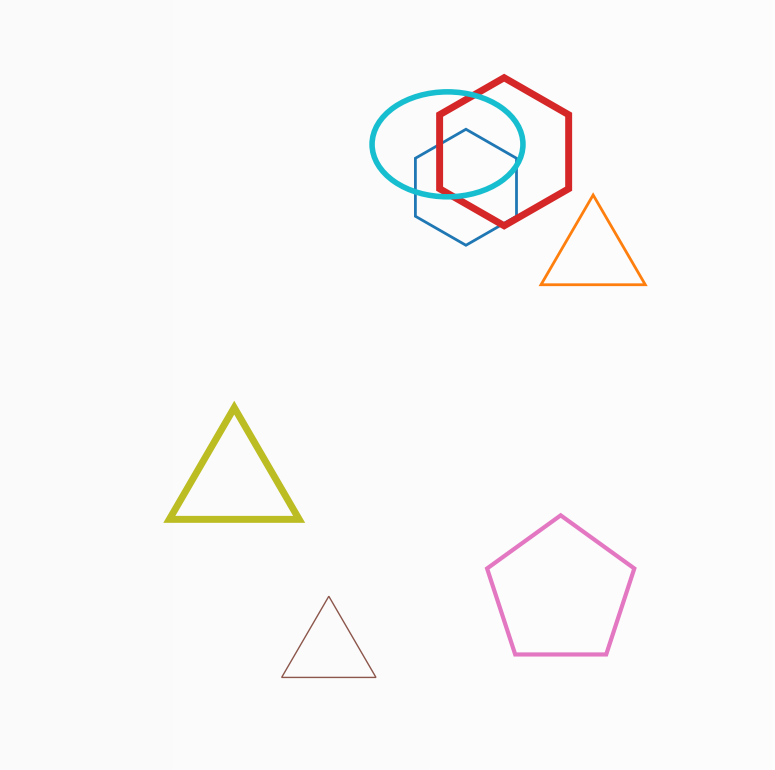[{"shape": "hexagon", "thickness": 1, "radius": 0.38, "center": [0.601, 0.757]}, {"shape": "triangle", "thickness": 1, "radius": 0.39, "center": [0.765, 0.669]}, {"shape": "hexagon", "thickness": 2.5, "radius": 0.48, "center": [0.651, 0.803]}, {"shape": "triangle", "thickness": 0.5, "radius": 0.35, "center": [0.424, 0.155]}, {"shape": "pentagon", "thickness": 1.5, "radius": 0.5, "center": [0.723, 0.231]}, {"shape": "triangle", "thickness": 2.5, "radius": 0.48, "center": [0.302, 0.374]}, {"shape": "oval", "thickness": 2, "radius": 0.49, "center": [0.577, 0.813]}]